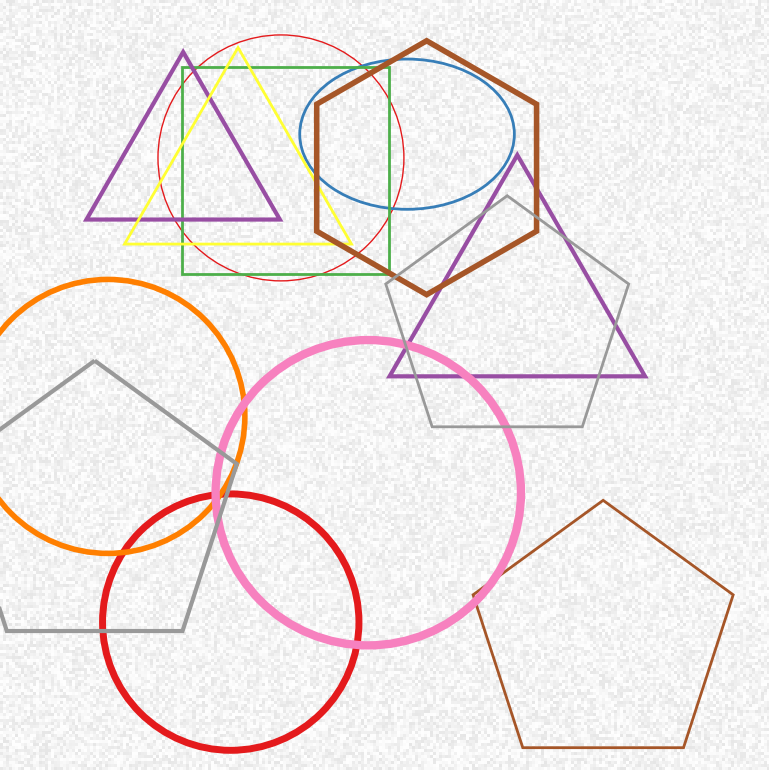[{"shape": "circle", "thickness": 0.5, "radius": 0.8, "center": [0.365, 0.795]}, {"shape": "circle", "thickness": 2.5, "radius": 0.83, "center": [0.3, 0.192]}, {"shape": "oval", "thickness": 1, "radius": 0.7, "center": [0.529, 0.826]}, {"shape": "square", "thickness": 1, "radius": 0.67, "center": [0.371, 0.779]}, {"shape": "triangle", "thickness": 1.5, "radius": 0.73, "center": [0.238, 0.787]}, {"shape": "triangle", "thickness": 1.5, "radius": 0.96, "center": [0.672, 0.607]}, {"shape": "circle", "thickness": 2, "radius": 0.89, "center": [0.14, 0.459]}, {"shape": "triangle", "thickness": 1, "radius": 0.85, "center": [0.309, 0.768]}, {"shape": "hexagon", "thickness": 2, "radius": 0.82, "center": [0.554, 0.782]}, {"shape": "pentagon", "thickness": 1, "radius": 0.89, "center": [0.783, 0.173]}, {"shape": "circle", "thickness": 3, "radius": 0.99, "center": [0.478, 0.36]}, {"shape": "pentagon", "thickness": 1.5, "radius": 0.97, "center": [0.123, 0.338]}, {"shape": "pentagon", "thickness": 1, "radius": 0.83, "center": [0.659, 0.58]}]